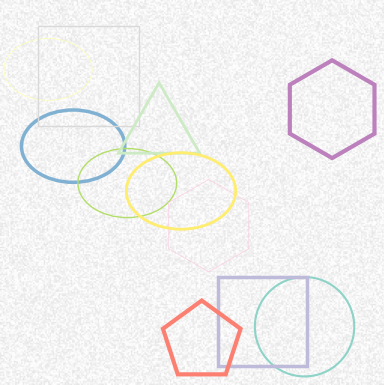[{"shape": "circle", "thickness": 1.5, "radius": 0.65, "center": [0.791, 0.151]}, {"shape": "oval", "thickness": 0.5, "radius": 0.57, "center": [0.125, 0.82]}, {"shape": "square", "thickness": 2.5, "radius": 0.58, "center": [0.682, 0.165]}, {"shape": "pentagon", "thickness": 3, "radius": 0.53, "center": [0.524, 0.113]}, {"shape": "oval", "thickness": 2.5, "radius": 0.67, "center": [0.19, 0.62]}, {"shape": "oval", "thickness": 1, "radius": 0.64, "center": [0.331, 0.525]}, {"shape": "hexagon", "thickness": 0.5, "radius": 0.6, "center": [0.542, 0.414]}, {"shape": "square", "thickness": 1, "radius": 0.65, "center": [0.23, 0.802]}, {"shape": "hexagon", "thickness": 3, "radius": 0.64, "center": [0.863, 0.716]}, {"shape": "triangle", "thickness": 2, "radius": 0.61, "center": [0.413, 0.663]}, {"shape": "oval", "thickness": 2, "radius": 0.71, "center": [0.47, 0.504]}]